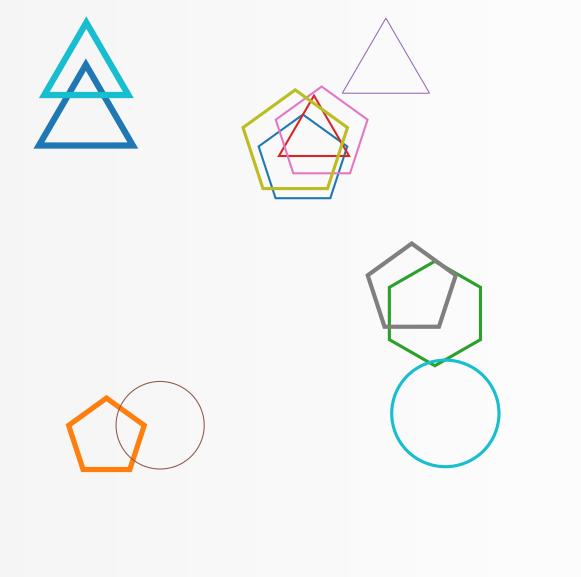[{"shape": "pentagon", "thickness": 1, "radius": 0.4, "center": [0.521, 0.721]}, {"shape": "triangle", "thickness": 3, "radius": 0.47, "center": [0.148, 0.794]}, {"shape": "pentagon", "thickness": 2.5, "radius": 0.34, "center": [0.183, 0.241]}, {"shape": "hexagon", "thickness": 1.5, "radius": 0.45, "center": [0.748, 0.456]}, {"shape": "triangle", "thickness": 1, "radius": 0.35, "center": [0.54, 0.764]}, {"shape": "triangle", "thickness": 0.5, "radius": 0.43, "center": [0.664, 0.881]}, {"shape": "circle", "thickness": 0.5, "radius": 0.38, "center": [0.275, 0.263]}, {"shape": "pentagon", "thickness": 1, "radius": 0.42, "center": [0.553, 0.766]}, {"shape": "pentagon", "thickness": 2, "radius": 0.4, "center": [0.708, 0.498]}, {"shape": "pentagon", "thickness": 1.5, "radius": 0.47, "center": [0.508, 0.749]}, {"shape": "triangle", "thickness": 3, "radius": 0.42, "center": [0.149, 0.876]}, {"shape": "circle", "thickness": 1.5, "radius": 0.46, "center": [0.766, 0.283]}]